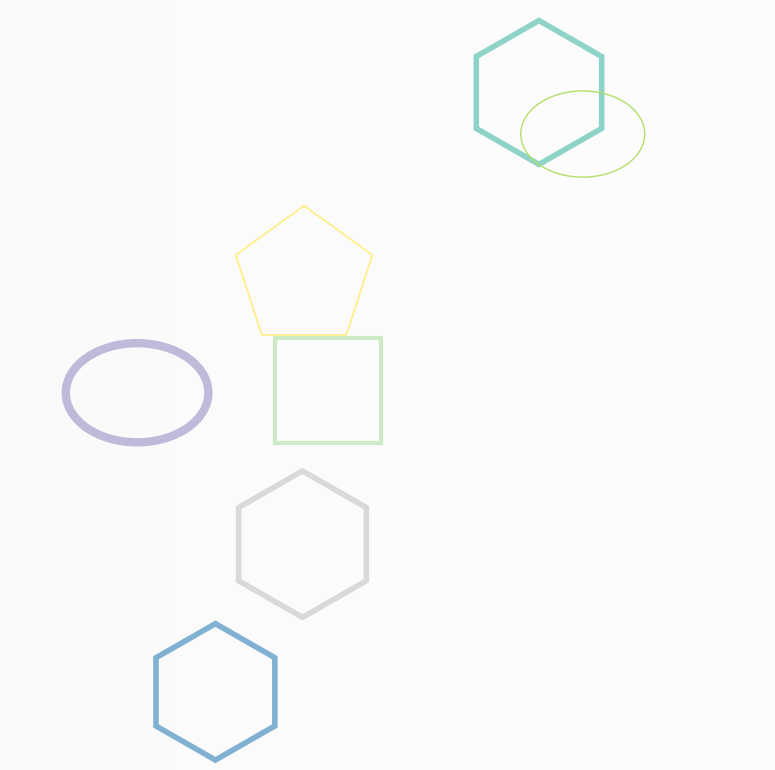[{"shape": "hexagon", "thickness": 2, "radius": 0.47, "center": [0.695, 0.88]}, {"shape": "oval", "thickness": 3, "radius": 0.46, "center": [0.177, 0.49]}, {"shape": "hexagon", "thickness": 2, "radius": 0.44, "center": [0.278, 0.102]}, {"shape": "oval", "thickness": 0.5, "radius": 0.4, "center": [0.752, 0.826]}, {"shape": "hexagon", "thickness": 2, "radius": 0.48, "center": [0.39, 0.293]}, {"shape": "square", "thickness": 1.5, "radius": 0.34, "center": [0.424, 0.492]}, {"shape": "pentagon", "thickness": 0.5, "radius": 0.46, "center": [0.392, 0.64]}]